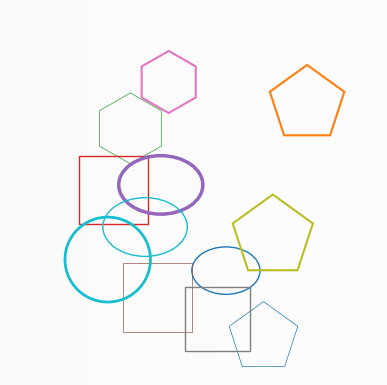[{"shape": "oval", "thickness": 1, "radius": 0.44, "center": [0.583, 0.297]}, {"shape": "pentagon", "thickness": 0.5, "radius": 0.47, "center": [0.68, 0.123]}, {"shape": "pentagon", "thickness": 1.5, "radius": 0.51, "center": [0.793, 0.73]}, {"shape": "hexagon", "thickness": 0.5, "radius": 0.46, "center": [0.337, 0.666]}, {"shape": "square", "thickness": 1, "radius": 0.45, "center": [0.293, 0.506]}, {"shape": "oval", "thickness": 2.5, "radius": 0.54, "center": [0.415, 0.52]}, {"shape": "square", "thickness": 0.5, "radius": 0.44, "center": [0.407, 0.228]}, {"shape": "hexagon", "thickness": 1.5, "radius": 0.4, "center": [0.435, 0.787]}, {"shape": "square", "thickness": 1, "radius": 0.42, "center": [0.561, 0.171]}, {"shape": "pentagon", "thickness": 1.5, "radius": 0.54, "center": [0.704, 0.386]}, {"shape": "circle", "thickness": 2, "radius": 0.55, "center": [0.278, 0.326]}, {"shape": "oval", "thickness": 1, "radius": 0.54, "center": [0.374, 0.41]}]